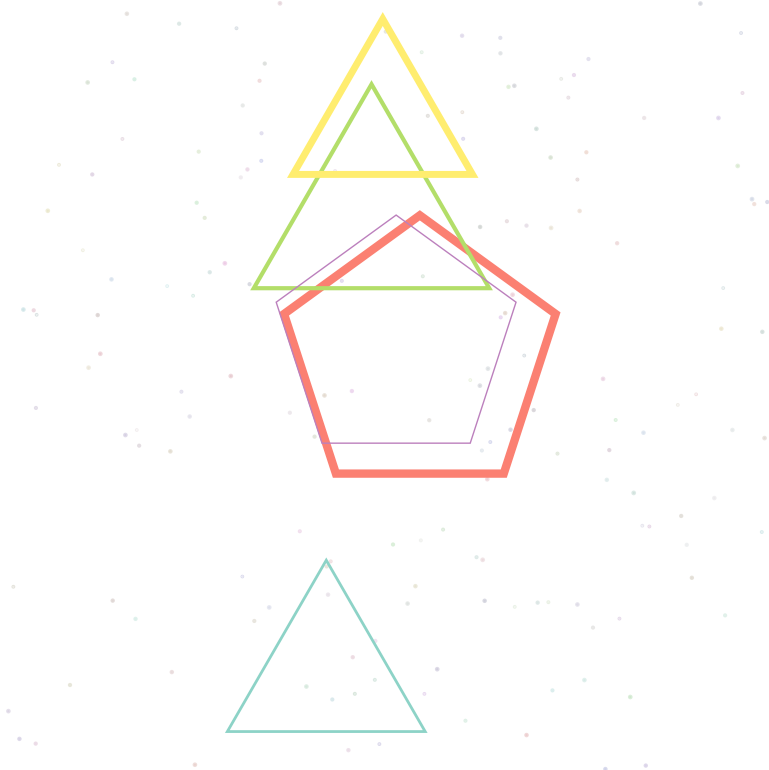[{"shape": "triangle", "thickness": 1, "radius": 0.74, "center": [0.424, 0.124]}, {"shape": "pentagon", "thickness": 3, "radius": 0.93, "center": [0.545, 0.535]}, {"shape": "triangle", "thickness": 1.5, "radius": 0.88, "center": [0.482, 0.714]}, {"shape": "pentagon", "thickness": 0.5, "radius": 0.82, "center": [0.514, 0.557]}, {"shape": "triangle", "thickness": 2.5, "radius": 0.67, "center": [0.497, 0.841]}]